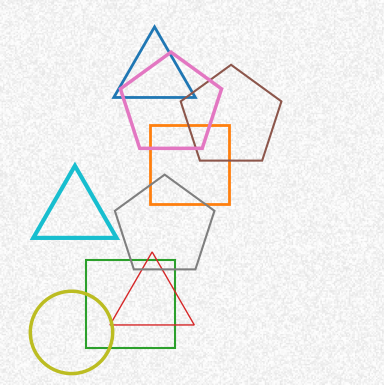[{"shape": "triangle", "thickness": 2, "radius": 0.61, "center": [0.401, 0.808]}, {"shape": "square", "thickness": 2, "radius": 0.51, "center": [0.493, 0.574]}, {"shape": "square", "thickness": 1.5, "radius": 0.58, "center": [0.338, 0.21]}, {"shape": "triangle", "thickness": 1, "radius": 0.63, "center": [0.395, 0.219]}, {"shape": "pentagon", "thickness": 1.5, "radius": 0.69, "center": [0.6, 0.694]}, {"shape": "pentagon", "thickness": 2.5, "radius": 0.69, "center": [0.444, 0.726]}, {"shape": "pentagon", "thickness": 1.5, "radius": 0.68, "center": [0.428, 0.41]}, {"shape": "circle", "thickness": 2.5, "radius": 0.53, "center": [0.186, 0.137]}, {"shape": "triangle", "thickness": 3, "radius": 0.62, "center": [0.195, 0.445]}]